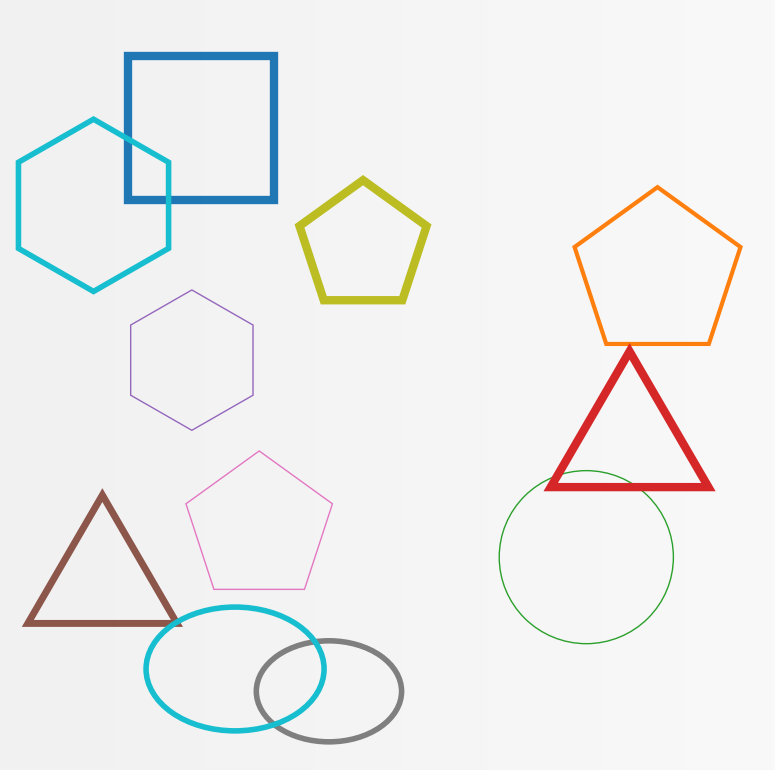[{"shape": "square", "thickness": 3, "radius": 0.47, "center": [0.259, 0.834]}, {"shape": "pentagon", "thickness": 1.5, "radius": 0.56, "center": [0.848, 0.644]}, {"shape": "circle", "thickness": 0.5, "radius": 0.56, "center": [0.757, 0.276]}, {"shape": "triangle", "thickness": 3, "radius": 0.59, "center": [0.812, 0.426]}, {"shape": "hexagon", "thickness": 0.5, "radius": 0.46, "center": [0.248, 0.532]}, {"shape": "triangle", "thickness": 2.5, "radius": 0.56, "center": [0.132, 0.246]}, {"shape": "pentagon", "thickness": 0.5, "radius": 0.5, "center": [0.334, 0.315]}, {"shape": "oval", "thickness": 2, "radius": 0.47, "center": [0.424, 0.102]}, {"shape": "pentagon", "thickness": 3, "radius": 0.43, "center": [0.468, 0.68]}, {"shape": "oval", "thickness": 2, "radius": 0.57, "center": [0.303, 0.131]}, {"shape": "hexagon", "thickness": 2, "radius": 0.56, "center": [0.121, 0.733]}]